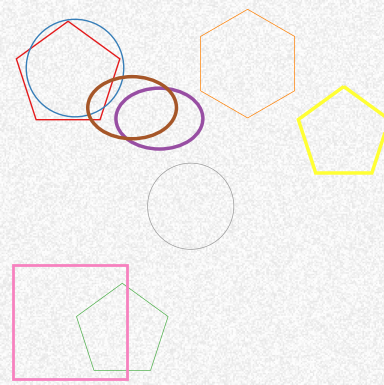[{"shape": "pentagon", "thickness": 1, "radius": 0.71, "center": [0.177, 0.803]}, {"shape": "circle", "thickness": 1, "radius": 0.63, "center": [0.195, 0.823]}, {"shape": "pentagon", "thickness": 0.5, "radius": 0.63, "center": [0.318, 0.139]}, {"shape": "oval", "thickness": 2.5, "radius": 0.56, "center": [0.414, 0.692]}, {"shape": "hexagon", "thickness": 0.5, "radius": 0.71, "center": [0.643, 0.835]}, {"shape": "pentagon", "thickness": 2.5, "radius": 0.62, "center": [0.893, 0.651]}, {"shape": "oval", "thickness": 2.5, "radius": 0.58, "center": [0.343, 0.72]}, {"shape": "square", "thickness": 2, "radius": 0.74, "center": [0.182, 0.165]}, {"shape": "circle", "thickness": 0.5, "radius": 0.56, "center": [0.495, 0.464]}]